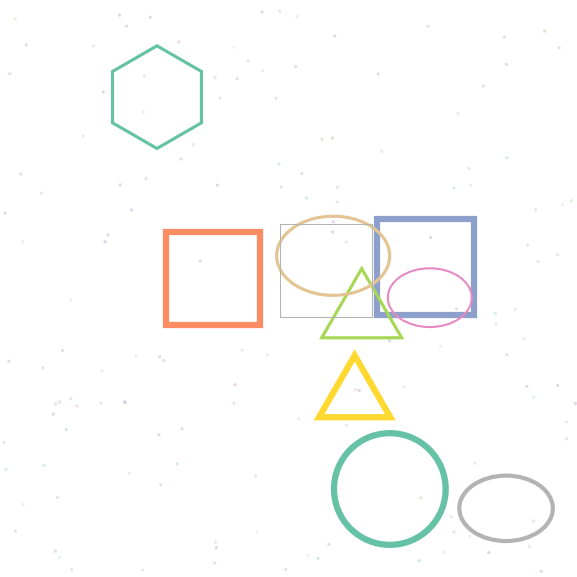[{"shape": "circle", "thickness": 3, "radius": 0.48, "center": [0.675, 0.152]}, {"shape": "hexagon", "thickness": 1.5, "radius": 0.44, "center": [0.272, 0.831]}, {"shape": "square", "thickness": 3, "radius": 0.4, "center": [0.369, 0.517]}, {"shape": "square", "thickness": 3, "radius": 0.42, "center": [0.737, 0.537]}, {"shape": "oval", "thickness": 1, "radius": 0.36, "center": [0.744, 0.484]}, {"shape": "triangle", "thickness": 1.5, "radius": 0.4, "center": [0.626, 0.454]}, {"shape": "triangle", "thickness": 3, "radius": 0.36, "center": [0.614, 0.312]}, {"shape": "oval", "thickness": 1.5, "radius": 0.49, "center": [0.577, 0.556]}, {"shape": "oval", "thickness": 2, "radius": 0.4, "center": [0.876, 0.119]}, {"shape": "square", "thickness": 0.5, "radius": 0.4, "center": [0.564, 0.53]}]